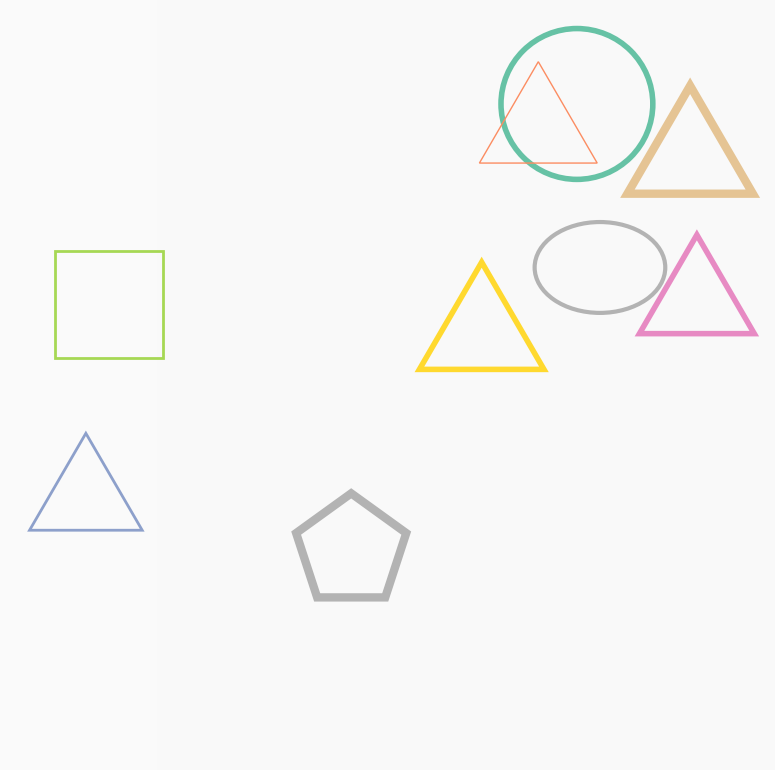[{"shape": "circle", "thickness": 2, "radius": 0.49, "center": [0.744, 0.865]}, {"shape": "triangle", "thickness": 0.5, "radius": 0.44, "center": [0.695, 0.832]}, {"shape": "triangle", "thickness": 1, "radius": 0.42, "center": [0.111, 0.353]}, {"shape": "triangle", "thickness": 2, "radius": 0.43, "center": [0.899, 0.609]}, {"shape": "square", "thickness": 1, "radius": 0.35, "center": [0.14, 0.604]}, {"shape": "triangle", "thickness": 2, "radius": 0.46, "center": [0.622, 0.567]}, {"shape": "triangle", "thickness": 3, "radius": 0.47, "center": [0.89, 0.795]}, {"shape": "pentagon", "thickness": 3, "radius": 0.37, "center": [0.453, 0.285]}, {"shape": "oval", "thickness": 1.5, "radius": 0.42, "center": [0.774, 0.653]}]